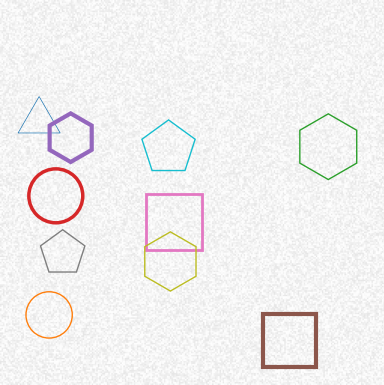[{"shape": "triangle", "thickness": 0.5, "radius": 0.32, "center": [0.102, 0.686]}, {"shape": "circle", "thickness": 1, "radius": 0.3, "center": [0.128, 0.182]}, {"shape": "hexagon", "thickness": 1, "radius": 0.43, "center": [0.853, 0.619]}, {"shape": "circle", "thickness": 2.5, "radius": 0.35, "center": [0.145, 0.491]}, {"shape": "hexagon", "thickness": 3, "radius": 0.32, "center": [0.184, 0.642]}, {"shape": "square", "thickness": 3, "radius": 0.34, "center": [0.751, 0.116]}, {"shape": "square", "thickness": 2, "radius": 0.37, "center": [0.451, 0.423]}, {"shape": "pentagon", "thickness": 1, "radius": 0.3, "center": [0.163, 0.343]}, {"shape": "hexagon", "thickness": 1, "radius": 0.38, "center": [0.443, 0.321]}, {"shape": "pentagon", "thickness": 1, "radius": 0.36, "center": [0.438, 0.616]}]